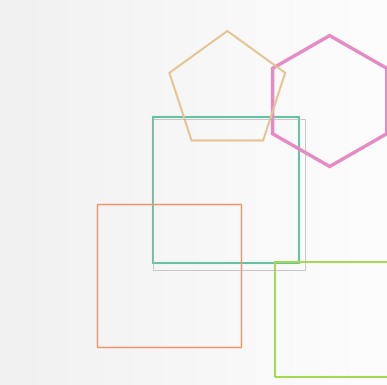[{"shape": "square", "thickness": 1.5, "radius": 0.94, "center": [0.583, 0.506]}, {"shape": "square", "thickness": 1, "radius": 0.93, "center": [0.436, 0.285]}, {"shape": "hexagon", "thickness": 2.5, "radius": 0.85, "center": [0.851, 0.738]}, {"shape": "square", "thickness": 1.5, "radius": 0.75, "center": [0.859, 0.169]}, {"shape": "pentagon", "thickness": 1.5, "radius": 0.79, "center": [0.587, 0.762]}, {"shape": "square", "thickness": 0.5, "radius": 0.98, "center": [0.591, 0.494]}]